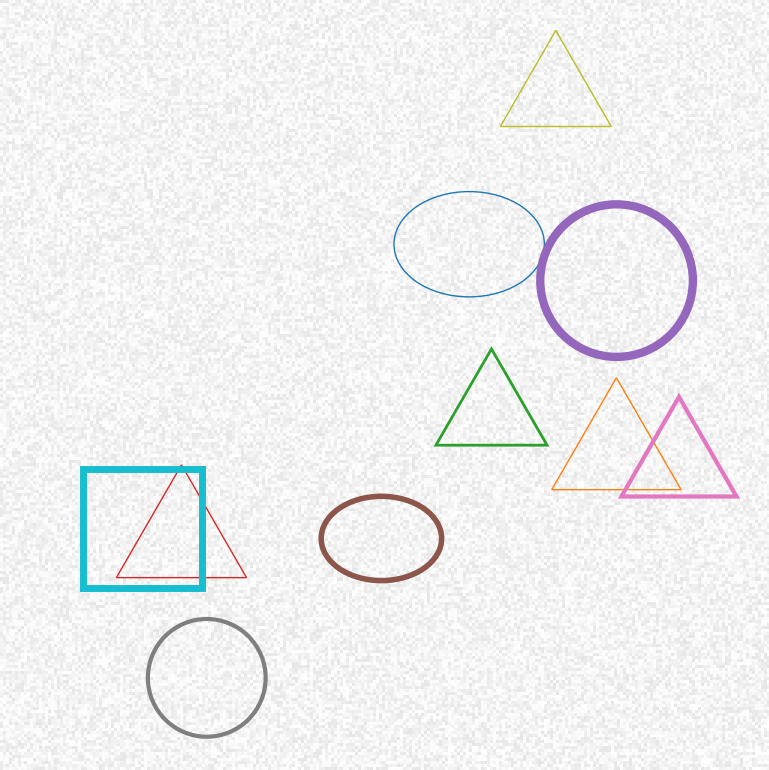[{"shape": "oval", "thickness": 0.5, "radius": 0.49, "center": [0.609, 0.683]}, {"shape": "triangle", "thickness": 0.5, "radius": 0.48, "center": [0.801, 0.413]}, {"shape": "triangle", "thickness": 1, "radius": 0.42, "center": [0.638, 0.464]}, {"shape": "triangle", "thickness": 0.5, "radius": 0.49, "center": [0.236, 0.299]}, {"shape": "circle", "thickness": 3, "radius": 0.5, "center": [0.801, 0.636]}, {"shape": "oval", "thickness": 2, "radius": 0.39, "center": [0.495, 0.301]}, {"shape": "triangle", "thickness": 1.5, "radius": 0.43, "center": [0.882, 0.398]}, {"shape": "circle", "thickness": 1.5, "radius": 0.38, "center": [0.269, 0.12]}, {"shape": "triangle", "thickness": 0.5, "radius": 0.42, "center": [0.722, 0.877]}, {"shape": "square", "thickness": 2.5, "radius": 0.39, "center": [0.186, 0.313]}]